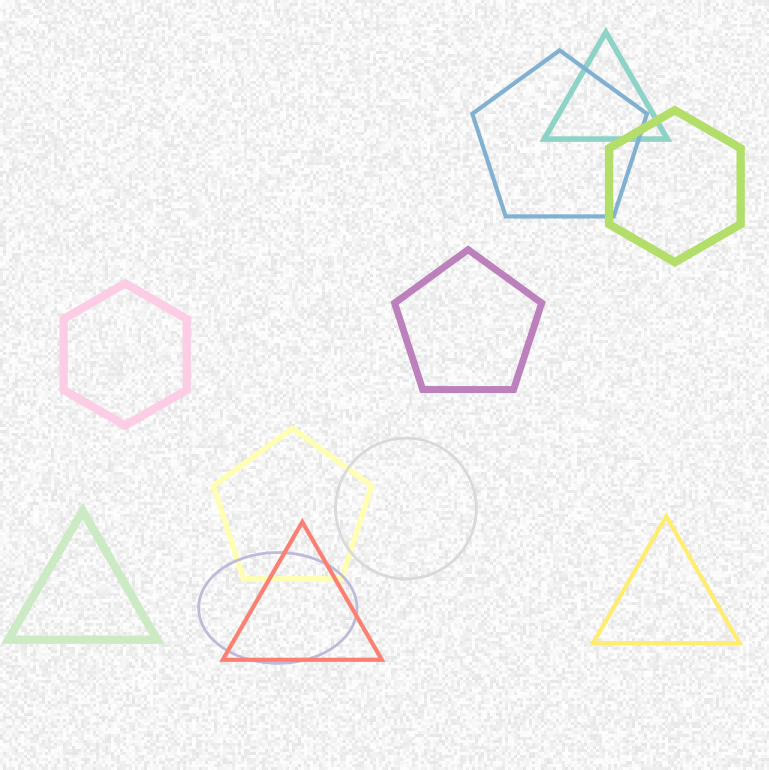[{"shape": "triangle", "thickness": 2, "radius": 0.46, "center": [0.787, 0.866]}, {"shape": "pentagon", "thickness": 2, "radius": 0.54, "center": [0.38, 0.336]}, {"shape": "oval", "thickness": 1, "radius": 0.51, "center": [0.361, 0.21]}, {"shape": "triangle", "thickness": 1.5, "radius": 0.6, "center": [0.393, 0.203]}, {"shape": "pentagon", "thickness": 1.5, "radius": 0.6, "center": [0.727, 0.815]}, {"shape": "hexagon", "thickness": 3, "radius": 0.49, "center": [0.876, 0.758]}, {"shape": "hexagon", "thickness": 3, "radius": 0.46, "center": [0.163, 0.54]}, {"shape": "circle", "thickness": 1, "radius": 0.46, "center": [0.527, 0.34]}, {"shape": "pentagon", "thickness": 2.5, "radius": 0.5, "center": [0.608, 0.575]}, {"shape": "triangle", "thickness": 3, "radius": 0.56, "center": [0.107, 0.225]}, {"shape": "triangle", "thickness": 1.5, "radius": 0.55, "center": [0.865, 0.22]}]